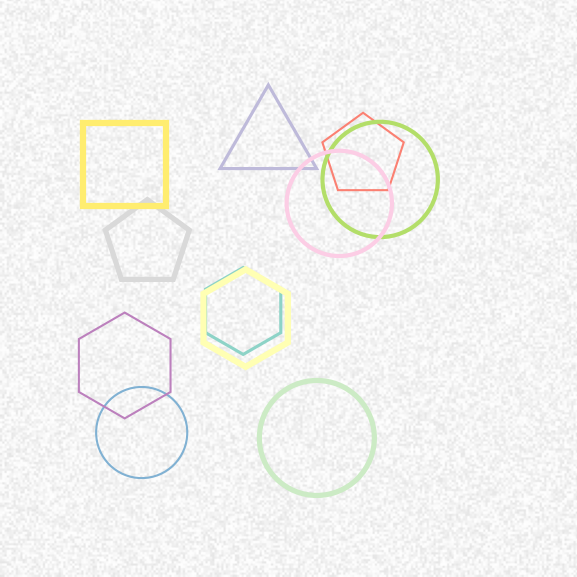[{"shape": "hexagon", "thickness": 1.5, "radius": 0.38, "center": [0.421, 0.461]}, {"shape": "hexagon", "thickness": 3, "radius": 0.42, "center": [0.425, 0.448]}, {"shape": "triangle", "thickness": 1.5, "radius": 0.48, "center": [0.465, 0.756]}, {"shape": "pentagon", "thickness": 1, "radius": 0.37, "center": [0.629, 0.73]}, {"shape": "circle", "thickness": 1, "radius": 0.39, "center": [0.245, 0.25]}, {"shape": "circle", "thickness": 2, "radius": 0.5, "center": [0.658, 0.688]}, {"shape": "circle", "thickness": 2, "radius": 0.46, "center": [0.588, 0.647]}, {"shape": "pentagon", "thickness": 2.5, "radius": 0.38, "center": [0.255, 0.577]}, {"shape": "hexagon", "thickness": 1, "radius": 0.46, "center": [0.216, 0.366]}, {"shape": "circle", "thickness": 2.5, "radius": 0.5, "center": [0.549, 0.241]}, {"shape": "square", "thickness": 3, "radius": 0.36, "center": [0.215, 0.714]}]